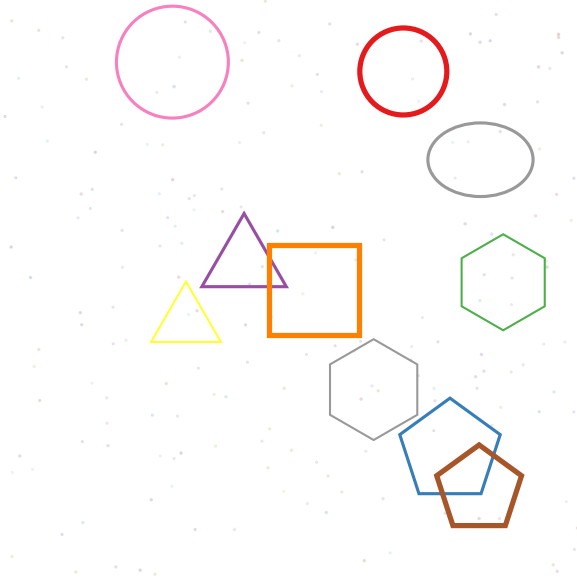[{"shape": "circle", "thickness": 2.5, "radius": 0.38, "center": [0.698, 0.875]}, {"shape": "pentagon", "thickness": 1.5, "radius": 0.46, "center": [0.779, 0.218]}, {"shape": "hexagon", "thickness": 1, "radius": 0.42, "center": [0.871, 0.51]}, {"shape": "triangle", "thickness": 1.5, "radius": 0.42, "center": [0.423, 0.545]}, {"shape": "square", "thickness": 2.5, "radius": 0.39, "center": [0.543, 0.497]}, {"shape": "triangle", "thickness": 1, "radius": 0.35, "center": [0.322, 0.442]}, {"shape": "pentagon", "thickness": 2.5, "radius": 0.39, "center": [0.83, 0.151]}, {"shape": "circle", "thickness": 1.5, "radius": 0.48, "center": [0.299, 0.892]}, {"shape": "hexagon", "thickness": 1, "radius": 0.44, "center": [0.647, 0.324]}, {"shape": "oval", "thickness": 1.5, "radius": 0.46, "center": [0.832, 0.723]}]